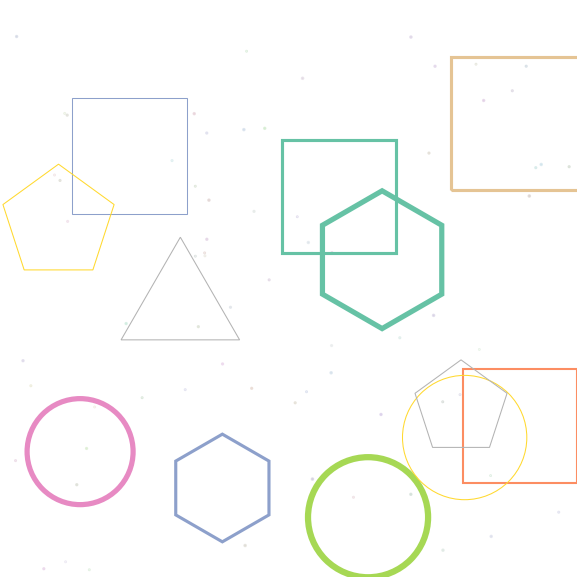[{"shape": "square", "thickness": 1.5, "radius": 0.49, "center": [0.586, 0.659]}, {"shape": "hexagon", "thickness": 2.5, "radius": 0.6, "center": [0.662, 0.549]}, {"shape": "square", "thickness": 1, "radius": 0.49, "center": [0.9, 0.261]}, {"shape": "square", "thickness": 0.5, "radius": 0.5, "center": [0.224, 0.729]}, {"shape": "hexagon", "thickness": 1.5, "radius": 0.47, "center": [0.385, 0.154]}, {"shape": "circle", "thickness": 2.5, "radius": 0.46, "center": [0.139, 0.217]}, {"shape": "circle", "thickness": 3, "radius": 0.52, "center": [0.637, 0.104]}, {"shape": "pentagon", "thickness": 0.5, "radius": 0.51, "center": [0.101, 0.614]}, {"shape": "circle", "thickness": 0.5, "radius": 0.54, "center": [0.805, 0.241]}, {"shape": "square", "thickness": 1.5, "radius": 0.58, "center": [0.896, 0.785]}, {"shape": "triangle", "thickness": 0.5, "radius": 0.59, "center": [0.312, 0.47]}, {"shape": "pentagon", "thickness": 0.5, "radius": 0.42, "center": [0.798, 0.292]}]